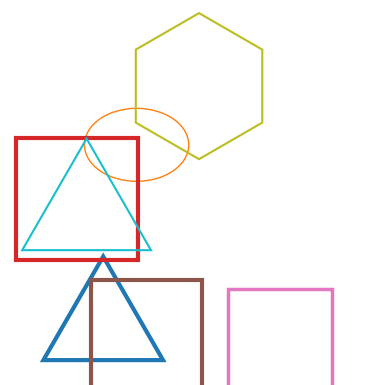[{"shape": "triangle", "thickness": 3, "radius": 0.9, "center": [0.268, 0.154]}, {"shape": "oval", "thickness": 1, "radius": 0.68, "center": [0.355, 0.624]}, {"shape": "square", "thickness": 3, "radius": 0.79, "center": [0.201, 0.483]}, {"shape": "square", "thickness": 3, "radius": 0.72, "center": [0.38, 0.129]}, {"shape": "square", "thickness": 2.5, "radius": 0.68, "center": [0.728, 0.113]}, {"shape": "hexagon", "thickness": 1.5, "radius": 0.95, "center": [0.517, 0.776]}, {"shape": "triangle", "thickness": 1.5, "radius": 0.97, "center": [0.225, 0.447]}]